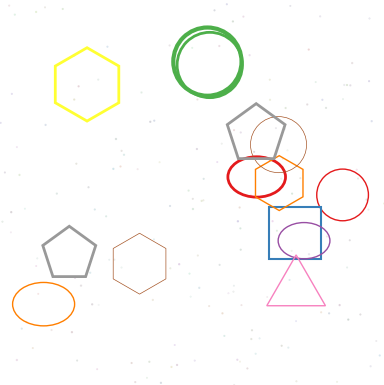[{"shape": "oval", "thickness": 2, "radius": 0.37, "center": [0.667, 0.54]}, {"shape": "circle", "thickness": 1, "radius": 0.34, "center": [0.89, 0.494]}, {"shape": "square", "thickness": 1.5, "radius": 0.34, "center": [0.767, 0.395]}, {"shape": "circle", "thickness": 3, "radius": 0.44, "center": [0.539, 0.84]}, {"shape": "circle", "thickness": 2, "radius": 0.42, "center": [0.545, 0.831]}, {"shape": "oval", "thickness": 1, "radius": 0.34, "center": [0.79, 0.375]}, {"shape": "oval", "thickness": 1, "radius": 0.4, "center": [0.113, 0.21]}, {"shape": "hexagon", "thickness": 1, "radius": 0.36, "center": [0.725, 0.524]}, {"shape": "hexagon", "thickness": 2, "radius": 0.48, "center": [0.226, 0.781]}, {"shape": "hexagon", "thickness": 0.5, "radius": 0.4, "center": [0.362, 0.315]}, {"shape": "circle", "thickness": 0.5, "radius": 0.36, "center": [0.724, 0.624]}, {"shape": "triangle", "thickness": 1, "radius": 0.44, "center": [0.769, 0.25]}, {"shape": "pentagon", "thickness": 2, "radius": 0.36, "center": [0.18, 0.34]}, {"shape": "pentagon", "thickness": 2, "radius": 0.39, "center": [0.665, 0.652]}]